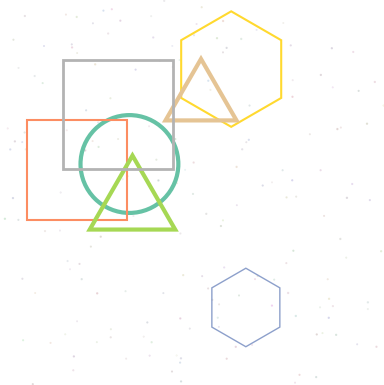[{"shape": "circle", "thickness": 3, "radius": 0.64, "center": [0.336, 0.574]}, {"shape": "square", "thickness": 1.5, "radius": 0.65, "center": [0.2, 0.558]}, {"shape": "hexagon", "thickness": 1, "radius": 0.51, "center": [0.639, 0.201]}, {"shape": "triangle", "thickness": 3, "radius": 0.64, "center": [0.344, 0.468]}, {"shape": "hexagon", "thickness": 1.5, "radius": 0.75, "center": [0.6, 0.821]}, {"shape": "triangle", "thickness": 3, "radius": 0.53, "center": [0.522, 0.74]}, {"shape": "square", "thickness": 2, "radius": 0.71, "center": [0.306, 0.702]}]